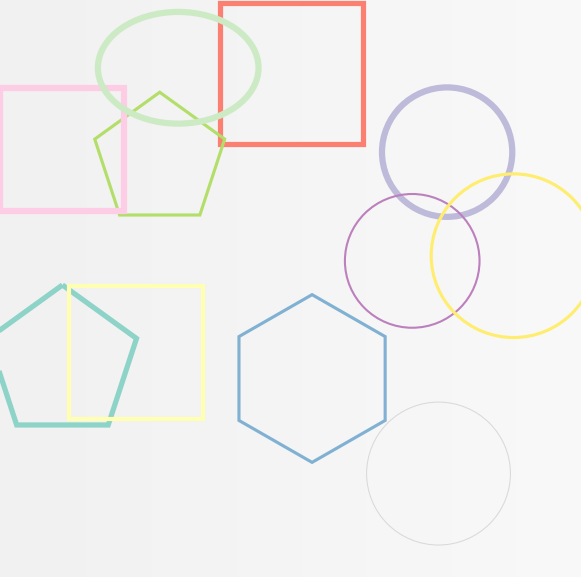[{"shape": "pentagon", "thickness": 2.5, "radius": 0.67, "center": [0.107, 0.372]}, {"shape": "square", "thickness": 2, "radius": 0.57, "center": [0.234, 0.389]}, {"shape": "circle", "thickness": 3, "radius": 0.56, "center": [0.769, 0.736]}, {"shape": "square", "thickness": 2.5, "radius": 0.61, "center": [0.502, 0.872]}, {"shape": "hexagon", "thickness": 1.5, "radius": 0.73, "center": [0.537, 0.344]}, {"shape": "pentagon", "thickness": 1.5, "radius": 0.59, "center": [0.275, 0.722]}, {"shape": "square", "thickness": 3, "radius": 0.53, "center": [0.107, 0.74]}, {"shape": "circle", "thickness": 0.5, "radius": 0.62, "center": [0.754, 0.179]}, {"shape": "circle", "thickness": 1, "radius": 0.58, "center": [0.709, 0.547]}, {"shape": "oval", "thickness": 3, "radius": 0.69, "center": [0.307, 0.882]}, {"shape": "circle", "thickness": 1.5, "radius": 0.71, "center": [0.884, 0.556]}]